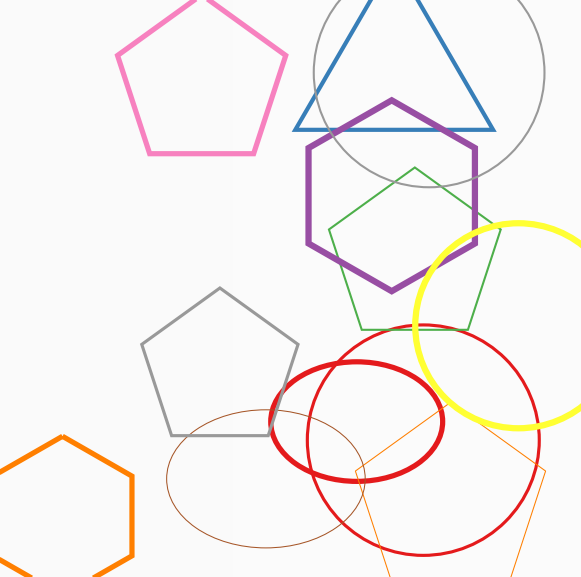[{"shape": "circle", "thickness": 1.5, "radius": 1.0, "center": [0.728, 0.237]}, {"shape": "oval", "thickness": 2.5, "radius": 0.74, "center": [0.614, 0.269]}, {"shape": "triangle", "thickness": 2, "radius": 0.98, "center": [0.678, 0.873]}, {"shape": "pentagon", "thickness": 1, "radius": 0.78, "center": [0.714, 0.554]}, {"shape": "hexagon", "thickness": 3, "radius": 0.83, "center": [0.674, 0.66]}, {"shape": "pentagon", "thickness": 0.5, "radius": 0.86, "center": [0.775, 0.13]}, {"shape": "hexagon", "thickness": 2.5, "radius": 0.69, "center": [0.108, 0.106]}, {"shape": "circle", "thickness": 3, "radius": 0.89, "center": [0.892, 0.435]}, {"shape": "oval", "thickness": 0.5, "radius": 0.85, "center": [0.458, 0.17]}, {"shape": "pentagon", "thickness": 2.5, "radius": 0.76, "center": [0.347, 0.856]}, {"shape": "pentagon", "thickness": 1.5, "radius": 0.71, "center": [0.378, 0.359]}, {"shape": "circle", "thickness": 1, "radius": 0.99, "center": [0.738, 0.873]}]